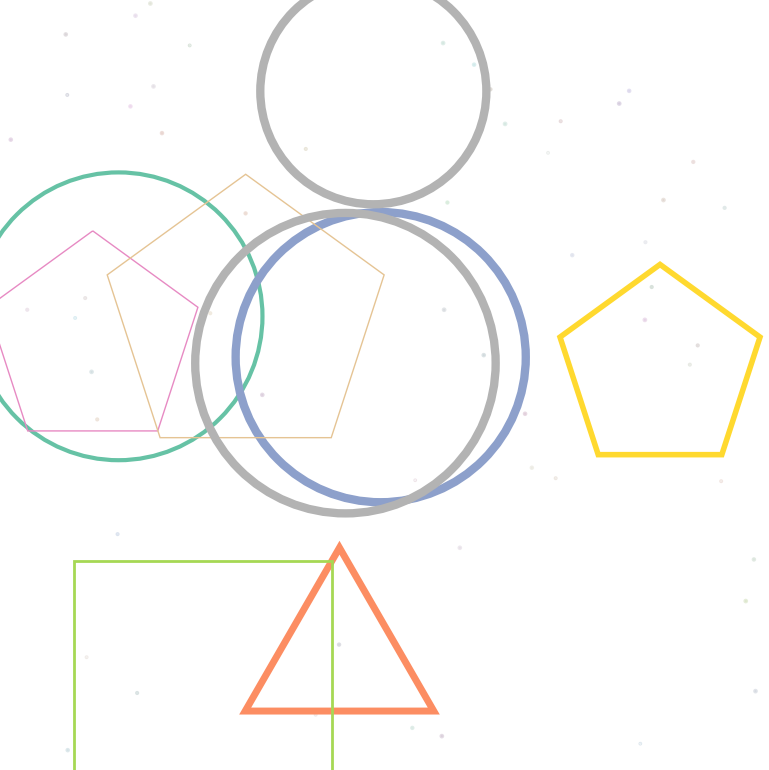[{"shape": "circle", "thickness": 1.5, "radius": 0.93, "center": [0.154, 0.589]}, {"shape": "triangle", "thickness": 2.5, "radius": 0.71, "center": [0.441, 0.147]}, {"shape": "circle", "thickness": 3, "radius": 0.94, "center": [0.494, 0.536]}, {"shape": "pentagon", "thickness": 0.5, "radius": 0.72, "center": [0.12, 0.557]}, {"shape": "square", "thickness": 1, "radius": 0.84, "center": [0.264, 0.104]}, {"shape": "pentagon", "thickness": 2, "radius": 0.68, "center": [0.857, 0.52]}, {"shape": "pentagon", "thickness": 0.5, "radius": 0.95, "center": [0.319, 0.585]}, {"shape": "circle", "thickness": 3, "radius": 0.73, "center": [0.485, 0.882]}, {"shape": "circle", "thickness": 3, "radius": 0.98, "center": [0.449, 0.528]}]